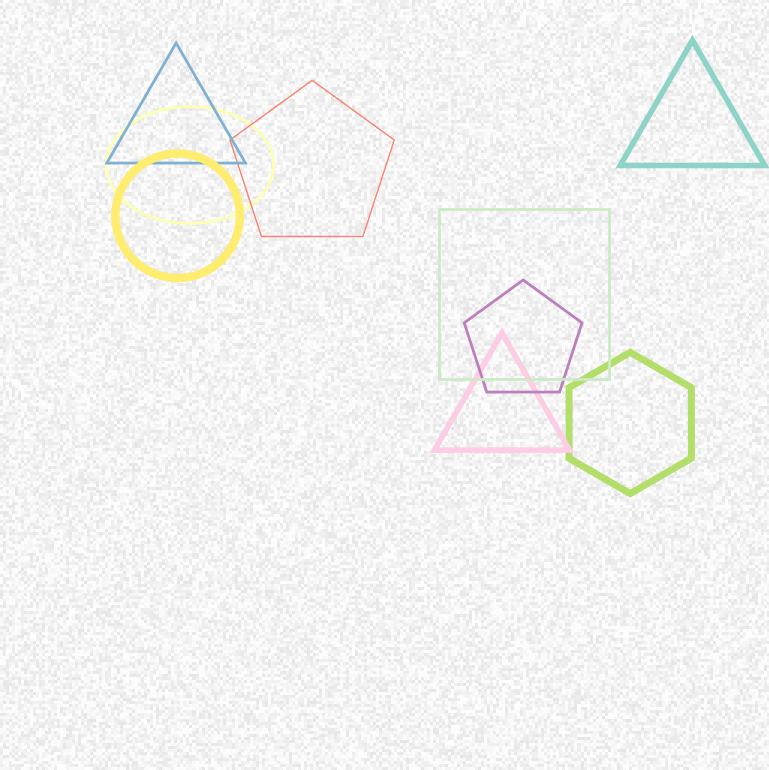[{"shape": "triangle", "thickness": 2, "radius": 0.54, "center": [0.899, 0.839]}, {"shape": "oval", "thickness": 1, "radius": 0.54, "center": [0.247, 0.786]}, {"shape": "pentagon", "thickness": 0.5, "radius": 0.56, "center": [0.405, 0.784]}, {"shape": "triangle", "thickness": 1, "radius": 0.52, "center": [0.229, 0.84]}, {"shape": "hexagon", "thickness": 2.5, "radius": 0.46, "center": [0.818, 0.451]}, {"shape": "triangle", "thickness": 2, "radius": 0.51, "center": [0.652, 0.466]}, {"shape": "pentagon", "thickness": 1, "radius": 0.4, "center": [0.679, 0.556]}, {"shape": "square", "thickness": 1, "radius": 0.55, "center": [0.68, 0.619]}, {"shape": "circle", "thickness": 3, "radius": 0.4, "center": [0.231, 0.72]}]